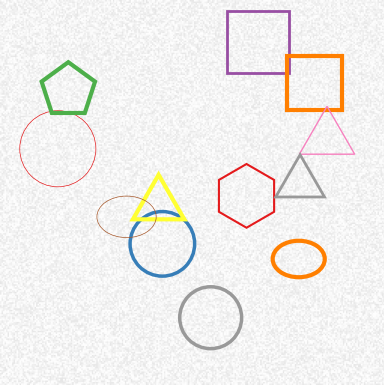[{"shape": "hexagon", "thickness": 1.5, "radius": 0.41, "center": [0.64, 0.491]}, {"shape": "circle", "thickness": 0.5, "radius": 0.49, "center": [0.15, 0.614]}, {"shape": "circle", "thickness": 2.5, "radius": 0.42, "center": [0.422, 0.367]}, {"shape": "pentagon", "thickness": 3, "radius": 0.36, "center": [0.177, 0.766]}, {"shape": "square", "thickness": 2, "radius": 0.4, "center": [0.671, 0.891]}, {"shape": "square", "thickness": 3, "radius": 0.36, "center": [0.817, 0.784]}, {"shape": "oval", "thickness": 3, "radius": 0.34, "center": [0.776, 0.327]}, {"shape": "triangle", "thickness": 3, "radius": 0.39, "center": [0.412, 0.469]}, {"shape": "oval", "thickness": 0.5, "radius": 0.39, "center": [0.329, 0.437]}, {"shape": "triangle", "thickness": 1, "radius": 0.41, "center": [0.849, 0.641]}, {"shape": "circle", "thickness": 2.5, "radius": 0.4, "center": [0.547, 0.175]}, {"shape": "triangle", "thickness": 2, "radius": 0.37, "center": [0.78, 0.525]}]